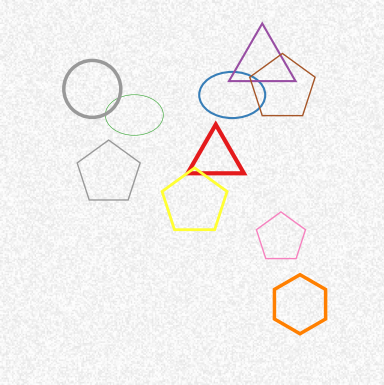[{"shape": "triangle", "thickness": 3, "radius": 0.42, "center": [0.56, 0.592]}, {"shape": "oval", "thickness": 1.5, "radius": 0.43, "center": [0.603, 0.753]}, {"shape": "oval", "thickness": 0.5, "radius": 0.38, "center": [0.349, 0.701]}, {"shape": "triangle", "thickness": 1.5, "radius": 0.5, "center": [0.681, 0.839]}, {"shape": "hexagon", "thickness": 2.5, "radius": 0.38, "center": [0.779, 0.21]}, {"shape": "pentagon", "thickness": 2, "radius": 0.44, "center": [0.505, 0.475]}, {"shape": "pentagon", "thickness": 1, "radius": 0.45, "center": [0.734, 0.772]}, {"shape": "pentagon", "thickness": 1, "radius": 0.34, "center": [0.73, 0.383]}, {"shape": "pentagon", "thickness": 1, "radius": 0.43, "center": [0.282, 0.55]}, {"shape": "circle", "thickness": 2.5, "radius": 0.37, "center": [0.24, 0.769]}]